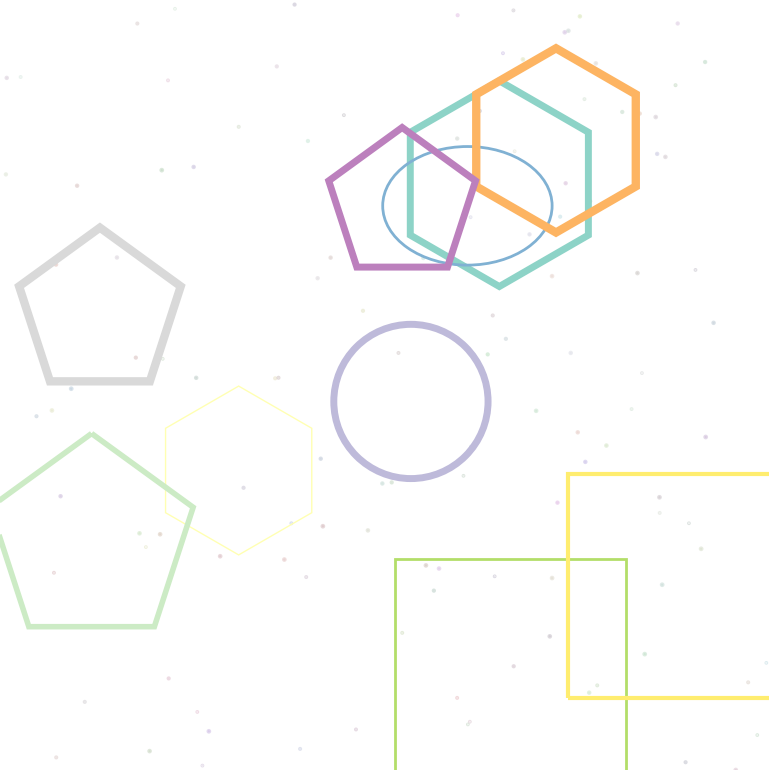[{"shape": "hexagon", "thickness": 2.5, "radius": 0.67, "center": [0.648, 0.761]}, {"shape": "hexagon", "thickness": 0.5, "radius": 0.55, "center": [0.31, 0.389]}, {"shape": "circle", "thickness": 2.5, "radius": 0.5, "center": [0.534, 0.479]}, {"shape": "oval", "thickness": 1, "radius": 0.55, "center": [0.607, 0.733]}, {"shape": "hexagon", "thickness": 3, "radius": 0.6, "center": [0.722, 0.818]}, {"shape": "square", "thickness": 1, "radius": 0.75, "center": [0.663, 0.124]}, {"shape": "pentagon", "thickness": 3, "radius": 0.55, "center": [0.13, 0.594]}, {"shape": "pentagon", "thickness": 2.5, "radius": 0.5, "center": [0.522, 0.734]}, {"shape": "pentagon", "thickness": 2, "radius": 0.69, "center": [0.119, 0.298]}, {"shape": "square", "thickness": 1.5, "radius": 0.73, "center": [0.883, 0.239]}]